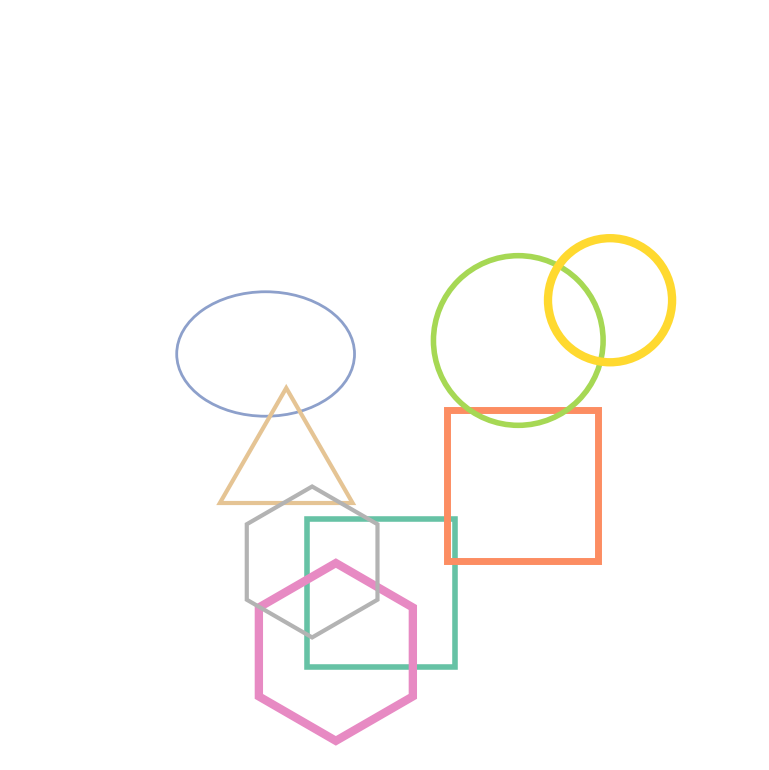[{"shape": "square", "thickness": 2, "radius": 0.48, "center": [0.495, 0.23]}, {"shape": "square", "thickness": 2.5, "radius": 0.49, "center": [0.678, 0.369]}, {"shape": "oval", "thickness": 1, "radius": 0.58, "center": [0.345, 0.54]}, {"shape": "hexagon", "thickness": 3, "radius": 0.58, "center": [0.436, 0.153]}, {"shape": "circle", "thickness": 2, "radius": 0.55, "center": [0.673, 0.558]}, {"shape": "circle", "thickness": 3, "radius": 0.4, "center": [0.792, 0.61]}, {"shape": "triangle", "thickness": 1.5, "radius": 0.5, "center": [0.372, 0.397]}, {"shape": "hexagon", "thickness": 1.5, "radius": 0.49, "center": [0.405, 0.27]}]